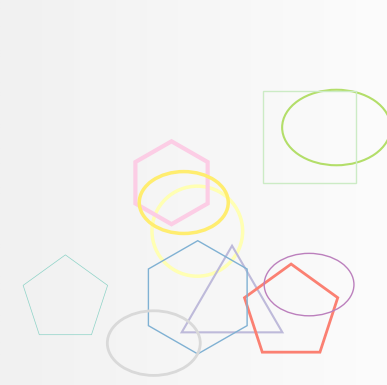[{"shape": "pentagon", "thickness": 0.5, "radius": 0.57, "center": [0.169, 0.223]}, {"shape": "circle", "thickness": 2.5, "radius": 0.58, "center": [0.509, 0.4]}, {"shape": "triangle", "thickness": 1.5, "radius": 0.75, "center": [0.599, 0.212]}, {"shape": "pentagon", "thickness": 2, "radius": 0.63, "center": [0.751, 0.188]}, {"shape": "hexagon", "thickness": 1, "radius": 0.74, "center": [0.51, 0.228]}, {"shape": "oval", "thickness": 1.5, "radius": 0.7, "center": [0.868, 0.669]}, {"shape": "hexagon", "thickness": 3, "radius": 0.54, "center": [0.443, 0.525]}, {"shape": "oval", "thickness": 2, "radius": 0.6, "center": [0.397, 0.109]}, {"shape": "oval", "thickness": 1, "radius": 0.58, "center": [0.798, 0.261]}, {"shape": "square", "thickness": 1, "radius": 0.6, "center": [0.798, 0.645]}, {"shape": "oval", "thickness": 2.5, "radius": 0.57, "center": [0.474, 0.474]}]